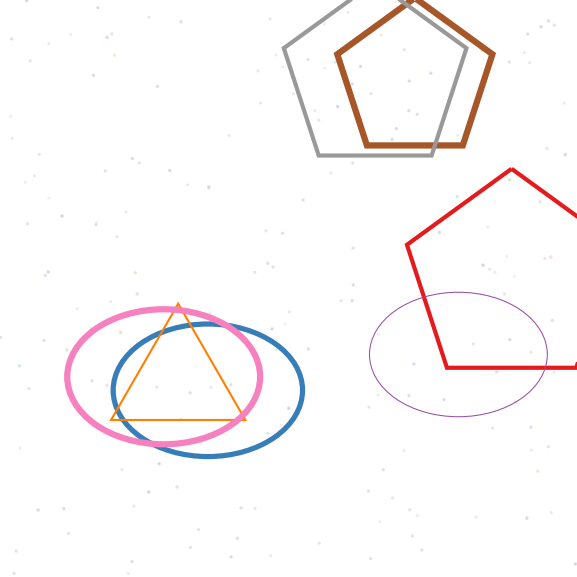[{"shape": "pentagon", "thickness": 2, "radius": 0.95, "center": [0.886, 0.516]}, {"shape": "oval", "thickness": 2.5, "radius": 0.82, "center": [0.36, 0.323]}, {"shape": "oval", "thickness": 0.5, "radius": 0.77, "center": [0.794, 0.385]}, {"shape": "triangle", "thickness": 1, "radius": 0.67, "center": [0.309, 0.339]}, {"shape": "pentagon", "thickness": 3, "radius": 0.71, "center": [0.718, 0.862]}, {"shape": "oval", "thickness": 3, "radius": 0.83, "center": [0.283, 0.347]}, {"shape": "pentagon", "thickness": 2, "radius": 0.83, "center": [0.65, 0.864]}]